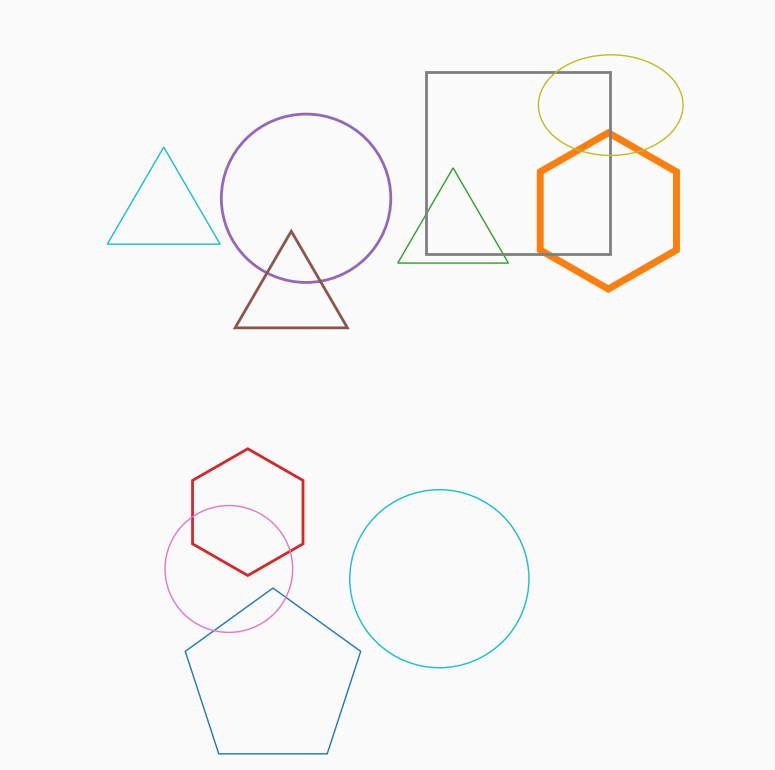[{"shape": "pentagon", "thickness": 0.5, "radius": 0.6, "center": [0.352, 0.117]}, {"shape": "hexagon", "thickness": 2.5, "radius": 0.51, "center": [0.785, 0.726]}, {"shape": "triangle", "thickness": 0.5, "radius": 0.41, "center": [0.585, 0.7]}, {"shape": "hexagon", "thickness": 1, "radius": 0.41, "center": [0.32, 0.335]}, {"shape": "circle", "thickness": 1, "radius": 0.55, "center": [0.395, 0.743]}, {"shape": "triangle", "thickness": 1, "radius": 0.42, "center": [0.376, 0.616]}, {"shape": "circle", "thickness": 0.5, "radius": 0.41, "center": [0.295, 0.261]}, {"shape": "square", "thickness": 1, "radius": 0.59, "center": [0.668, 0.789]}, {"shape": "oval", "thickness": 0.5, "radius": 0.47, "center": [0.788, 0.863]}, {"shape": "circle", "thickness": 0.5, "radius": 0.58, "center": [0.567, 0.248]}, {"shape": "triangle", "thickness": 0.5, "radius": 0.42, "center": [0.211, 0.725]}]